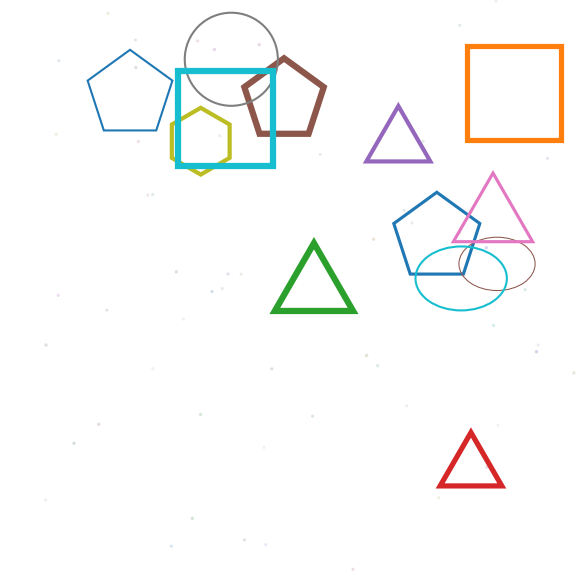[{"shape": "pentagon", "thickness": 1.5, "radius": 0.39, "center": [0.756, 0.588]}, {"shape": "pentagon", "thickness": 1, "radius": 0.39, "center": [0.225, 0.836]}, {"shape": "square", "thickness": 2.5, "radius": 0.41, "center": [0.89, 0.838]}, {"shape": "triangle", "thickness": 3, "radius": 0.39, "center": [0.544, 0.5]}, {"shape": "triangle", "thickness": 2.5, "radius": 0.31, "center": [0.816, 0.189]}, {"shape": "triangle", "thickness": 2, "radius": 0.32, "center": [0.69, 0.752]}, {"shape": "oval", "thickness": 0.5, "radius": 0.33, "center": [0.861, 0.542]}, {"shape": "pentagon", "thickness": 3, "radius": 0.36, "center": [0.492, 0.826]}, {"shape": "triangle", "thickness": 1.5, "radius": 0.4, "center": [0.854, 0.62]}, {"shape": "circle", "thickness": 1, "radius": 0.4, "center": [0.401, 0.897]}, {"shape": "hexagon", "thickness": 2, "radius": 0.29, "center": [0.348, 0.755]}, {"shape": "square", "thickness": 3, "radius": 0.41, "center": [0.39, 0.794]}, {"shape": "oval", "thickness": 1, "radius": 0.4, "center": [0.799, 0.517]}]